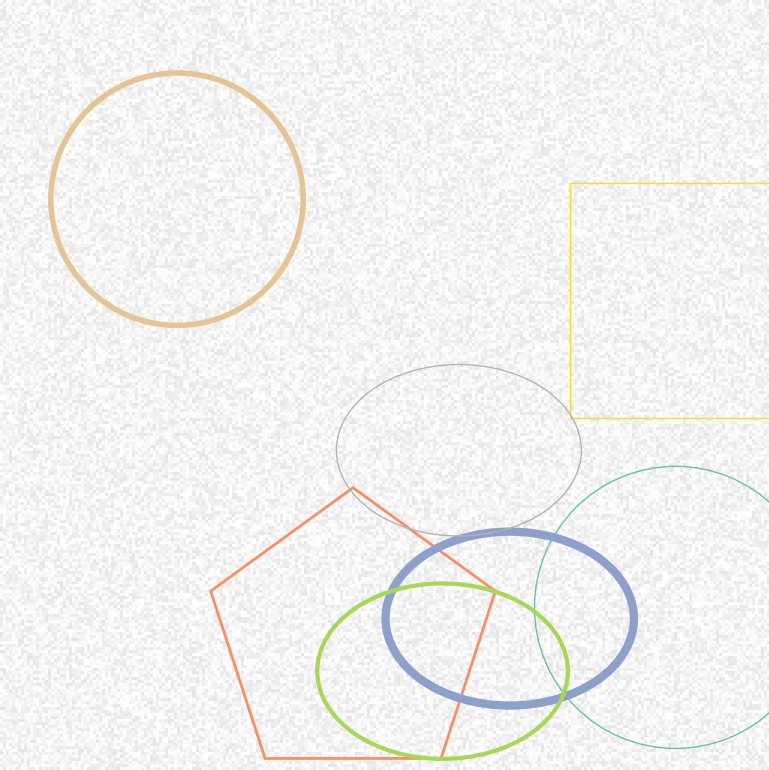[{"shape": "circle", "thickness": 0.5, "radius": 0.92, "center": [0.877, 0.211]}, {"shape": "pentagon", "thickness": 1, "radius": 0.97, "center": [0.458, 0.172]}, {"shape": "oval", "thickness": 3, "radius": 0.81, "center": [0.662, 0.197]}, {"shape": "oval", "thickness": 1.5, "radius": 0.81, "center": [0.575, 0.128]}, {"shape": "square", "thickness": 0.5, "radius": 0.76, "center": [0.893, 0.609]}, {"shape": "circle", "thickness": 2, "radius": 0.82, "center": [0.23, 0.741]}, {"shape": "oval", "thickness": 0.5, "radius": 0.8, "center": [0.596, 0.415]}]